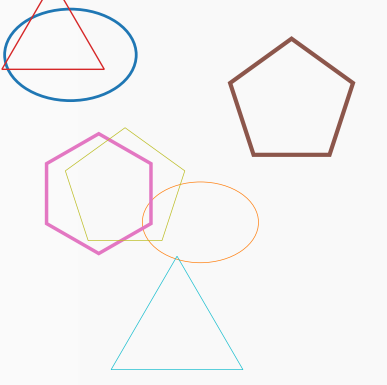[{"shape": "oval", "thickness": 2, "radius": 0.85, "center": [0.182, 0.857]}, {"shape": "oval", "thickness": 0.5, "radius": 0.75, "center": [0.517, 0.423]}, {"shape": "triangle", "thickness": 1, "radius": 0.76, "center": [0.137, 0.896]}, {"shape": "pentagon", "thickness": 3, "radius": 0.83, "center": [0.752, 0.733]}, {"shape": "hexagon", "thickness": 2.5, "radius": 0.78, "center": [0.255, 0.497]}, {"shape": "pentagon", "thickness": 0.5, "radius": 0.81, "center": [0.323, 0.506]}, {"shape": "triangle", "thickness": 0.5, "radius": 0.98, "center": [0.457, 0.138]}]